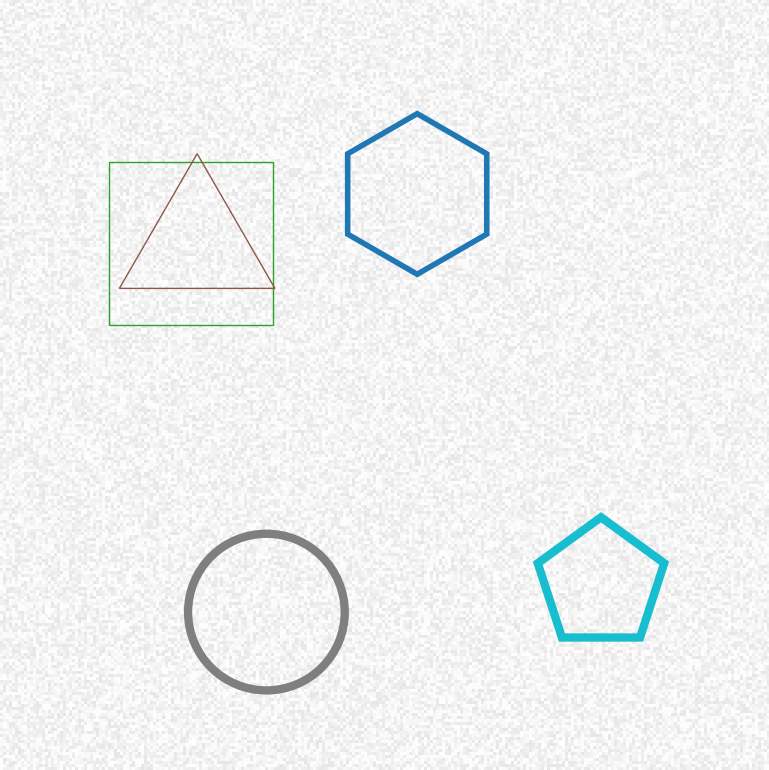[{"shape": "hexagon", "thickness": 2, "radius": 0.52, "center": [0.542, 0.748]}, {"shape": "square", "thickness": 0.5, "radius": 0.53, "center": [0.248, 0.684]}, {"shape": "triangle", "thickness": 0.5, "radius": 0.58, "center": [0.256, 0.684]}, {"shape": "circle", "thickness": 3, "radius": 0.51, "center": [0.346, 0.205]}, {"shape": "pentagon", "thickness": 3, "radius": 0.43, "center": [0.781, 0.242]}]